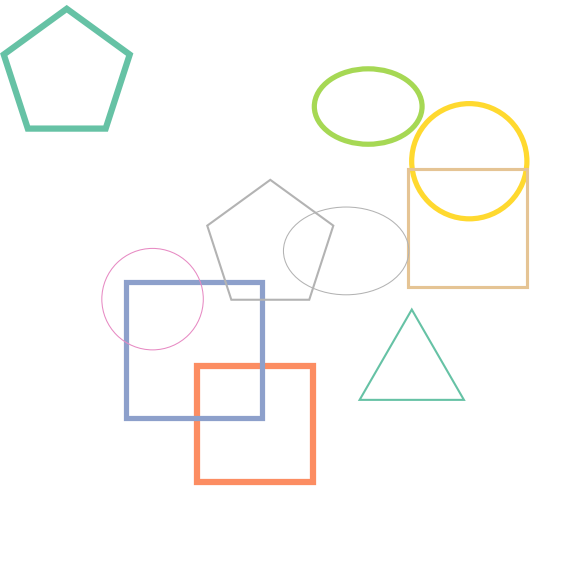[{"shape": "triangle", "thickness": 1, "radius": 0.52, "center": [0.713, 0.359]}, {"shape": "pentagon", "thickness": 3, "radius": 0.57, "center": [0.116, 0.869]}, {"shape": "square", "thickness": 3, "radius": 0.5, "center": [0.442, 0.266]}, {"shape": "square", "thickness": 2.5, "radius": 0.59, "center": [0.336, 0.394]}, {"shape": "circle", "thickness": 0.5, "radius": 0.44, "center": [0.264, 0.481]}, {"shape": "oval", "thickness": 2.5, "radius": 0.47, "center": [0.638, 0.815]}, {"shape": "circle", "thickness": 2.5, "radius": 0.5, "center": [0.813, 0.72]}, {"shape": "square", "thickness": 1.5, "radius": 0.51, "center": [0.809, 0.604]}, {"shape": "oval", "thickness": 0.5, "radius": 0.54, "center": [0.599, 0.565]}, {"shape": "pentagon", "thickness": 1, "radius": 0.57, "center": [0.468, 0.573]}]